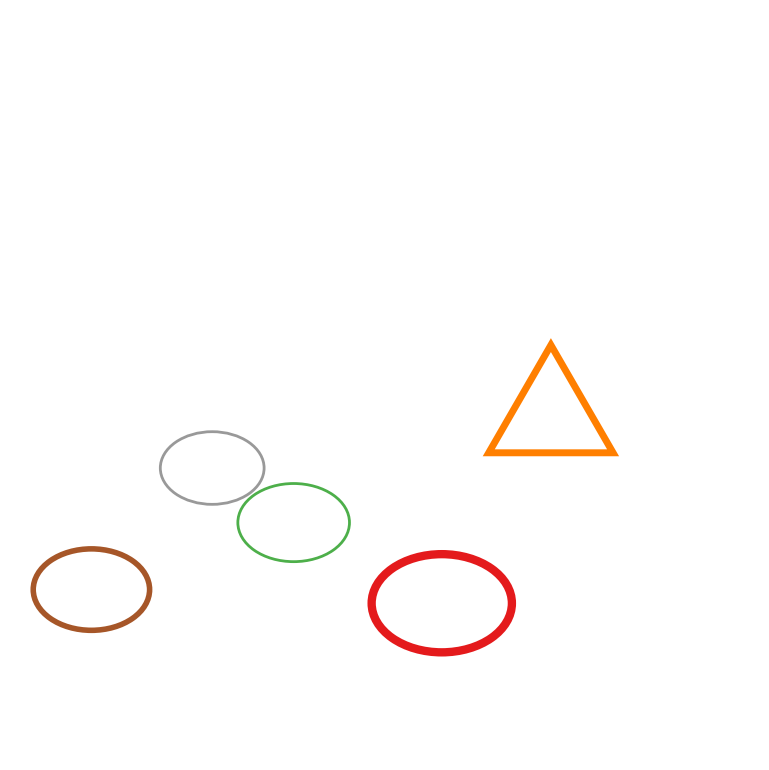[{"shape": "oval", "thickness": 3, "radius": 0.46, "center": [0.574, 0.217]}, {"shape": "oval", "thickness": 1, "radius": 0.36, "center": [0.381, 0.321]}, {"shape": "triangle", "thickness": 2.5, "radius": 0.47, "center": [0.715, 0.459]}, {"shape": "oval", "thickness": 2, "radius": 0.38, "center": [0.119, 0.234]}, {"shape": "oval", "thickness": 1, "radius": 0.34, "center": [0.276, 0.392]}]